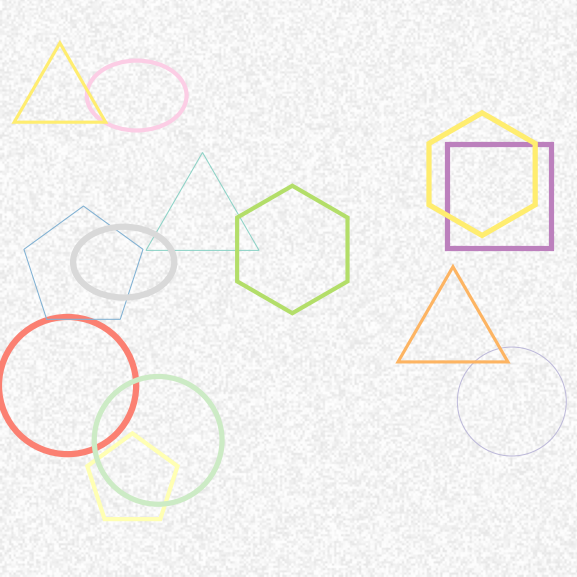[{"shape": "triangle", "thickness": 0.5, "radius": 0.57, "center": [0.351, 0.622]}, {"shape": "pentagon", "thickness": 2, "radius": 0.41, "center": [0.229, 0.167]}, {"shape": "circle", "thickness": 0.5, "radius": 0.47, "center": [0.886, 0.304]}, {"shape": "circle", "thickness": 3, "radius": 0.59, "center": [0.117, 0.331]}, {"shape": "pentagon", "thickness": 0.5, "radius": 0.54, "center": [0.145, 0.534]}, {"shape": "triangle", "thickness": 1.5, "radius": 0.55, "center": [0.784, 0.427]}, {"shape": "hexagon", "thickness": 2, "radius": 0.55, "center": [0.506, 0.567]}, {"shape": "oval", "thickness": 2, "radius": 0.43, "center": [0.237, 0.834]}, {"shape": "oval", "thickness": 3, "radius": 0.44, "center": [0.214, 0.545]}, {"shape": "square", "thickness": 2.5, "radius": 0.45, "center": [0.865, 0.66]}, {"shape": "circle", "thickness": 2.5, "radius": 0.55, "center": [0.274, 0.237]}, {"shape": "triangle", "thickness": 1.5, "radius": 0.46, "center": [0.104, 0.833]}, {"shape": "hexagon", "thickness": 2.5, "radius": 0.53, "center": [0.835, 0.698]}]